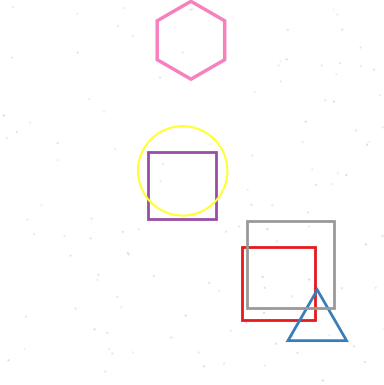[{"shape": "square", "thickness": 2, "radius": 0.47, "center": [0.724, 0.263]}, {"shape": "triangle", "thickness": 2, "radius": 0.44, "center": [0.824, 0.159]}, {"shape": "square", "thickness": 2, "radius": 0.44, "center": [0.472, 0.518]}, {"shape": "circle", "thickness": 1.5, "radius": 0.58, "center": [0.474, 0.556]}, {"shape": "hexagon", "thickness": 2.5, "radius": 0.51, "center": [0.496, 0.895]}, {"shape": "square", "thickness": 2, "radius": 0.56, "center": [0.754, 0.314]}]